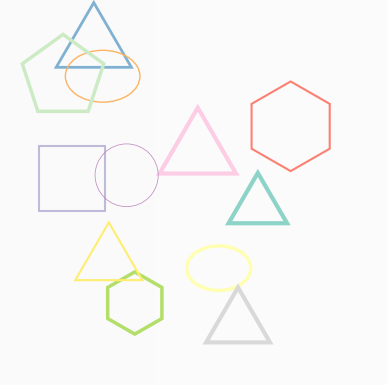[{"shape": "triangle", "thickness": 3, "radius": 0.44, "center": [0.665, 0.464]}, {"shape": "oval", "thickness": 2.5, "radius": 0.41, "center": [0.564, 0.304]}, {"shape": "square", "thickness": 1.5, "radius": 0.42, "center": [0.186, 0.537]}, {"shape": "hexagon", "thickness": 1.5, "radius": 0.58, "center": [0.75, 0.672]}, {"shape": "triangle", "thickness": 2, "radius": 0.56, "center": [0.242, 0.881]}, {"shape": "oval", "thickness": 1, "radius": 0.48, "center": [0.265, 0.802]}, {"shape": "hexagon", "thickness": 2.5, "radius": 0.4, "center": [0.348, 0.213]}, {"shape": "triangle", "thickness": 3, "radius": 0.57, "center": [0.51, 0.606]}, {"shape": "triangle", "thickness": 3, "radius": 0.48, "center": [0.614, 0.158]}, {"shape": "circle", "thickness": 0.5, "radius": 0.41, "center": [0.327, 0.545]}, {"shape": "pentagon", "thickness": 2.5, "radius": 0.55, "center": [0.163, 0.8]}, {"shape": "triangle", "thickness": 1.5, "radius": 0.5, "center": [0.281, 0.322]}]